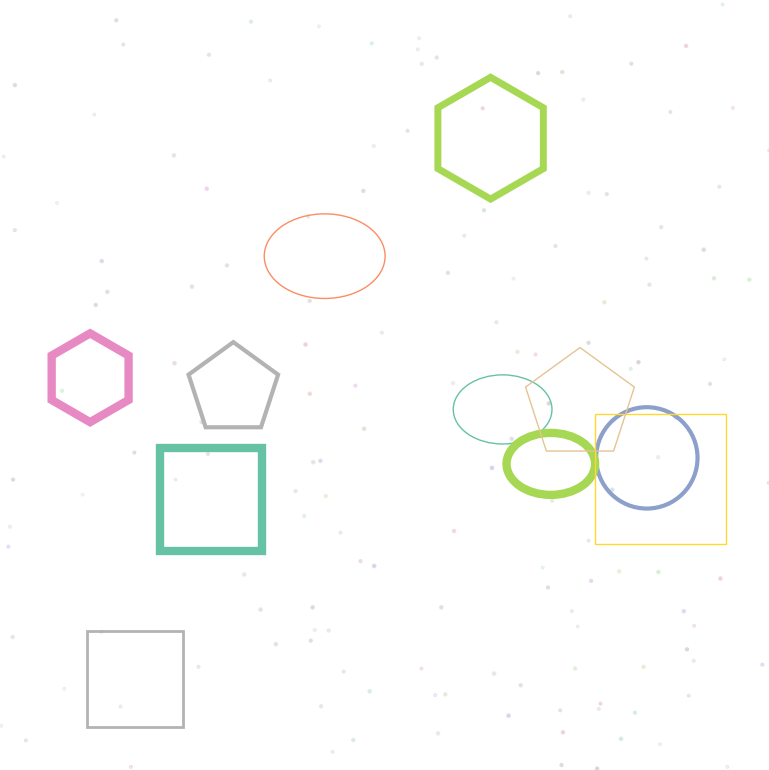[{"shape": "oval", "thickness": 0.5, "radius": 0.32, "center": [0.653, 0.468]}, {"shape": "square", "thickness": 3, "radius": 0.33, "center": [0.274, 0.351]}, {"shape": "oval", "thickness": 0.5, "radius": 0.39, "center": [0.422, 0.667]}, {"shape": "circle", "thickness": 1.5, "radius": 0.33, "center": [0.84, 0.405]}, {"shape": "hexagon", "thickness": 3, "radius": 0.29, "center": [0.117, 0.509]}, {"shape": "oval", "thickness": 3, "radius": 0.29, "center": [0.715, 0.398]}, {"shape": "hexagon", "thickness": 2.5, "radius": 0.4, "center": [0.637, 0.821]}, {"shape": "square", "thickness": 0.5, "radius": 0.42, "center": [0.858, 0.378]}, {"shape": "pentagon", "thickness": 0.5, "radius": 0.37, "center": [0.753, 0.474]}, {"shape": "square", "thickness": 1, "radius": 0.31, "center": [0.176, 0.118]}, {"shape": "pentagon", "thickness": 1.5, "radius": 0.31, "center": [0.303, 0.495]}]